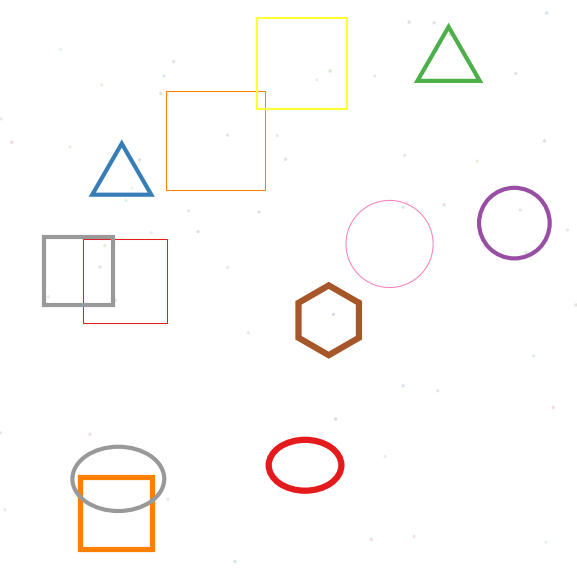[{"shape": "oval", "thickness": 3, "radius": 0.31, "center": [0.528, 0.194]}, {"shape": "square", "thickness": 0.5, "radius": 0.36, "center": [0.217, 0.512]}, {"shape": "triangle", "thickness": 2, "radius": 0.3, "center": [0.211, 0.691]}, {"shape": "triangle", "thickness": 2, "radius": 0.31, "center": [0.777, 0.89]}, {"shape": "circle", "thickness": 2, "radius": 0.31, "center": [0.891, 0.613]}, {"shape": "square", "thickness": 2.5, "radius": 0.31, "center": [0.201, 0.111]}, {"shape": "square", "thickness": 0.5, "radius": 0.43, "center": [0.373, 0.756]}, {"shape": "square", "thickness": 1, "radius": 0.39, "center": [0.523, 0.889]}, {"shape": "hexagon", "thickness": 3, "radius": 0.3, "center": [0.569, 0.445]}, {"shape": "circle", "thickness": 0.5, "radius": 0.38, "center": [0.675, 0.577]}, {"shape": "oval", "thickness": 2, "radius": 0.4, "center": [0.205, 0.17]}, {"shape": "square", "thickness": 2, "radius": 0.3, "center": [0.136, 0.53]}]